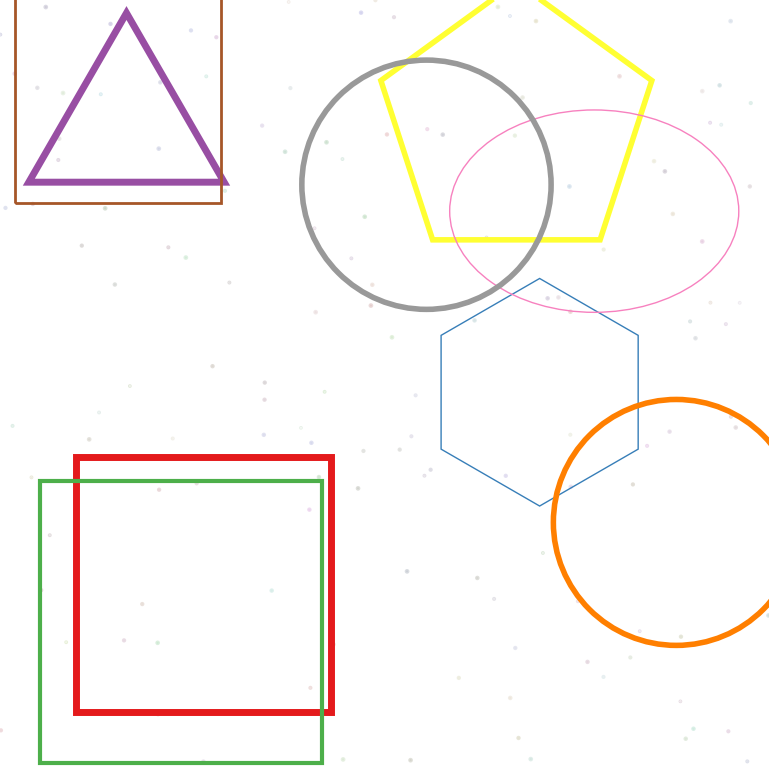[{"shape": "square", "thickness": 2.5, "radius": 0.83, "center": [0.264, 0.241]}, {"shape": "hexagon", "thickness": 0.5, "radius": 0.74, "center": [0.701, 0.491]}, {"shape": "square", "thickness": 1.5, "radius": 0.92, "center": [0.235, 0.193]}, {"shape": "triangle", "thickness": 2.5, "radius": 0.73, "center": [0.164, 0.837]}, {"shape": "circle", "thickness": 2, "radius": 0.8, "center": [0.878, 0.322]}, {"shape": "pentagon", "thickness": 2, "radius": 0.93, "center": [0.671, 0.838]}, {"shape": "square", "thickness": 1, "radius": 0.67, "center": [0.153, 0.871]}, {"shape": "oval", "thickness": 0.5, "radius": 0.94, "center": [0.772, 0.726]}, {"shape": "circle", "thickness": 2, "radius": 0.81, "center": [0.554, 0.76]}]